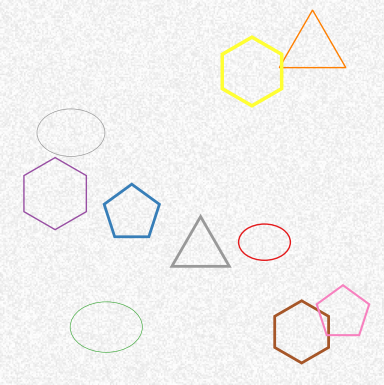[{"shape": "oval", "thickness": 1, "radius": 0.34, "center": [0.687, 0.371]}, {"shape": "pentagon", "thickness": 2, "radius": 0.38, "center": [0.342, 0.446]}, {"shape": "oval", "thickness": 0.5, "radius": 0.47, "center": [0.276, 0.15]}, {"shape": "hexagon", "thickness": 1, "radius": 0.47, "center": [0.143, 0.497]}, {"shape": "triangle", "thickness": 1, "radius": 0.5, "center": [0.812, 0.874]}, {"shape": "hexagon", "thickness": 2.5, "radius": 0.45, "center": [0.654, 0.814]}, {"shape": "hexagon", "thickness": 2, "radius": 0.4, "center": [0.784, 0.138]}, {"shape": "pentagon", "thickness": 1.5, "radius": 0.36, "center": [0.891, 0.187]}, {"shape": "oval", "thickness": 0.5, "radius": 0.44, "center": [0.184, 0.655]}, {"shape": "triangle", "thickness": 2, "radius": 0.43, "center": [0.521, 0.351]}]